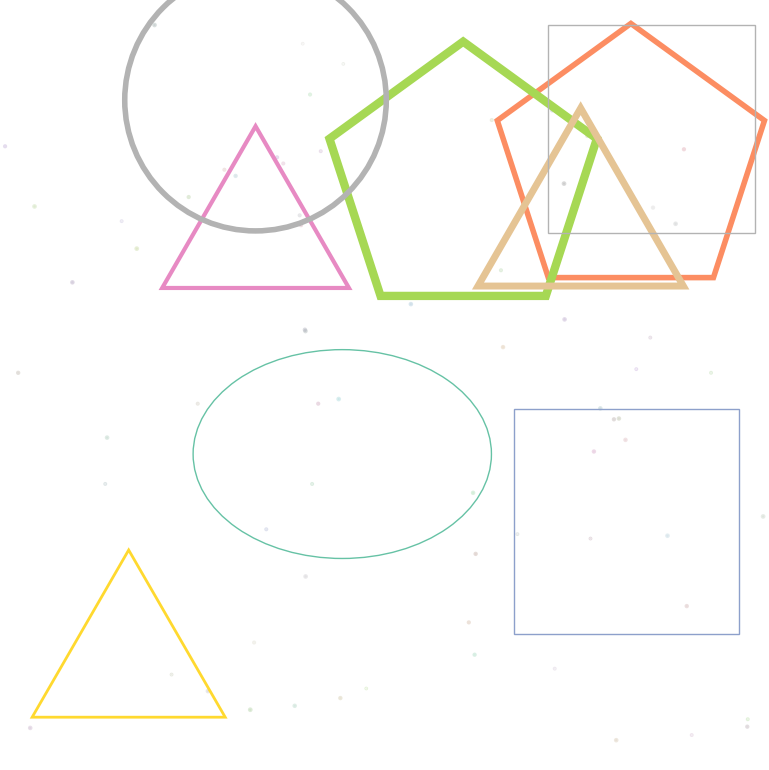[{"shape": "oval", "thickness": 0.5, "radius": 0.97, "center": [0.445, 0.41]}, {"shape": "pentagon", "thickness": 2, "radius": 0.91, "center": [0.819, 0.787]}, {"shape": "square", "thickness": 0.5, "radius": 0.73, "center": [0.813, 0.323]}, {"shape": "triangle", "thickness": 1.5, "radius": 0.7, "center": [0.332, 0.696]}, {"shape": "pentagon", "thickness": 3, "radius": 0.91, "center": [0.602, 0.763]}, {"shape": "triangle", "thickness": 1, "radius": 0.72, "center": [0.167, 0.141]}, {"shape": "triangle", "thickness": 2.5, "radius": 0.77, "center": [0.754, 0.706]}, {"shape": "square", "thickness": 0.5, "radius": 0.67, "center": [0.846, 0.832]}, {"shape": "circle", "thickness": 2, "radius": 0.85, "center": [0.332, 0.87]}]